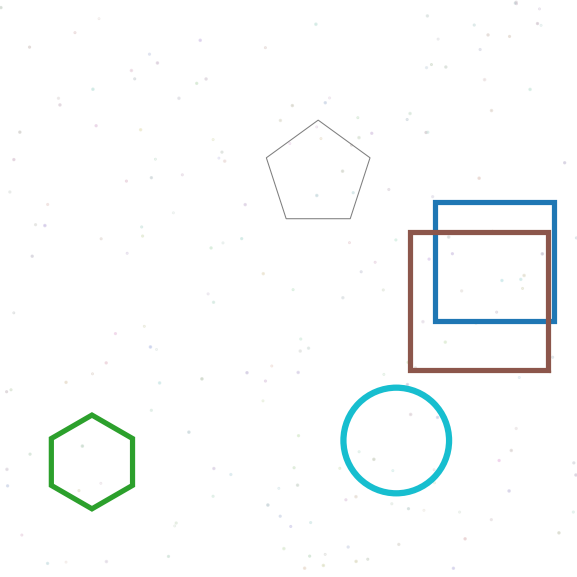[{"shape": "square", "thickness": 2.5, "radius": 0.52, "center": [0.856, 0.546]}, {"shape": "hexagon", "thickness": 2.5, "radius": 0.41, "center": [0.159, 0.199]}, {"shape": "square", "thickness": 2.5, "radius": 0.6, "center": [0.83, 0.478]}, {"shape": "pentagon", "thickness": 0.5, "radius": 0.47, "center": [0.551, 0.697]}, {"shape": "circle", "thickness": 3, "radius": 0.46, "center": [0.686, 0.236]}]